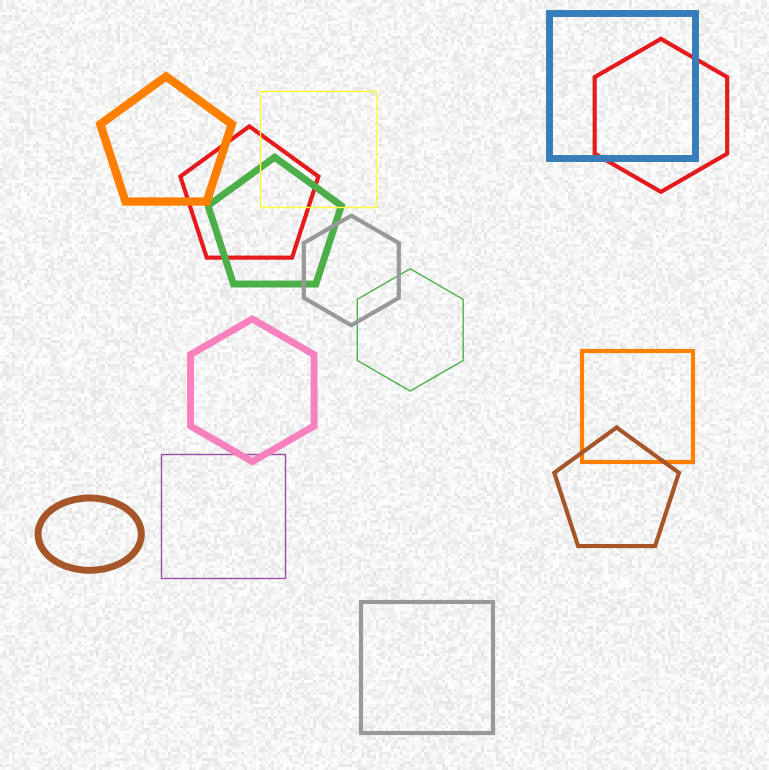[{"shape": "pentagon", "thickness": 1.5, "radius": 0.47, "center": [0.324, 0.742]}, {"shape": "hexagon", "thickness": 1.5, "radius": 0.5, "center": [0.858, 0.85]}, {"shape": "square", "thickness": 2.5, "radius": 0.47, "center": [0.808, 0.889]}, {"shape": "pentagon", "thickness": 2.5, "radius": 0.46, "center": [0.357, 0.705]}, {"shape": "hexagon", "thickness": 0.5, "radius": 0.4, "center": [0.533, 0.572]}, {"shape": "square", "thickness": 0.5, "radius": 0.4, "center": [0.29, 0.33]}, {"shape": "square", "thickness": 1.5, "radius": 0.36, "center": [0.828, 0.472]}, {"shape": "pentagon", "thickness": 3, "radius": 0.45, "center": [0.216, 0.811]}, {"shape": "square", "thickness": 0.5, "radius": 0.38, "center": [0.413, 0.807]}, {"shape": "oval", "thickness": 2.5, "radius": 0.34, "center": [0.116, 0.306]}, {"shape": "pentagon", "thickness": 1.5, "radius": 0.43, "center": [0.801, 0.36]}, {"shape": "hexagon", "thickness": 2.5, "radius": 0.46, "center": [0.328, 0.493]}, {"shape": "square", "thickness": 1.5, "radius": 0.43, "center": [0.555, 0.133]}, {"shape": "hexagon", "thickness": 1.5, "radius": 0.36, "center": [0.456, 0.649]}]